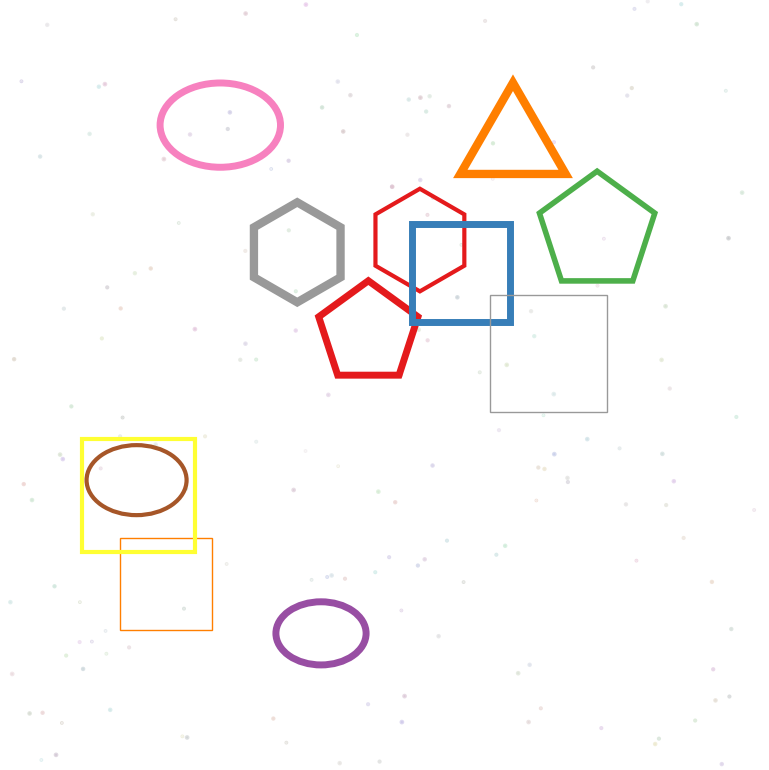[{"shape": "hexagon", "thickness": 1.5, "radius": 0.33, "center": [0.545, 0.688]}, {"shape": "pentagon", "thickness": 2.5, "radius": 0.34, "center": [0.478, 0.568]}, {"shape": "square", "thickness": 2.5, "radius": 0.32, "center": [0.599, 0.645]}, {"shape": "pentagon", "thickness": 2, "radius": 0.39, "center": [0.775, 0.699]}, {"shape": "oval", "thickness": 2.5, "radius": 0.29, "center": [0.417, 0.177]}, {"shape": "triangle", "thickness": 3, "radius": 0.39, "center": [0.666, 0.814]}, {"shape": "square", "thickness": 0.5, "radius": 0.3, "center": [0.215, 0.241]}, {"shape": "square", "thickness": 1.5, "radius": 0.37, "center": [0.18, 0.356]}, {"shape": "oval", "thickness": 1.5, "radius": 0.32, "center": [0.177, 0.376]}, {"shape": "oval", "thickness": 2.5, "radius": 0.39, "center": [0.286, 0.838]}, {"shape": "hexagon", "thickness": 3, "radius": 0.32, "center": [0.386, 0.672]}, {"shape": "square", "thickness": 0.5, "radius": 0.38, "center": [0.712, 0.541]}]